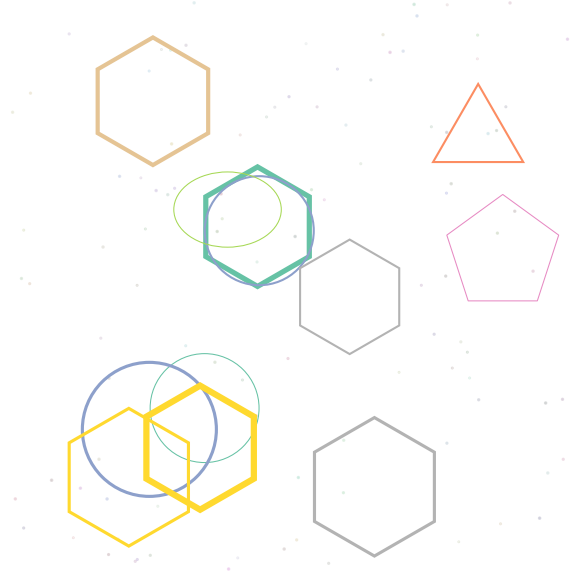[{"shape": "hexagon", "thickness": 2.5, "radius": 0.52, "center": [0.446, 0.607]}, {"shape": "circle", "thickness": 0.5, "radius": 0.47, "center": [0.354, 0.292]}, {"shape": "triangle", "thickness": 1, "radius": 0.45, "center": [0.828, 0.764]}, {"shape": "circle", "thickness": 1, "radius": 0.47, "center": [0.449, 0.6]}, {"shape": "circle", "thickness": 1.5, "radius": 0.58, "center": [0.259, 0.256]}, {"shape": "pentagon", "thickness": 0.5, "radius": 0.51, "center": [0.871, 0.561]}, {"shape": "oval", "thickness": 0.5, "radius": 0.47, "center": [0.394, 0.636]}, {"shape": "hexagon", "thickness": 3, "radius": 0.54, "center": [0.347, 0.224]}, {"shape": "hexagon", "thickness": 1.5, "radius": 0.6, "center": [0.223, 0.173]}, {"shape": "hexagon", "thickness": 2, "radius": 0.55, "center": [0.265, 0.824]}, {"shape": "hexagon", "thickness": 1, "radius": 0.5, "center": [0.605, 0.485]}, {"shape": "hexagon", "thickness": 1.5, "radius": 0.6, "center": [0.648, 0.156]}]